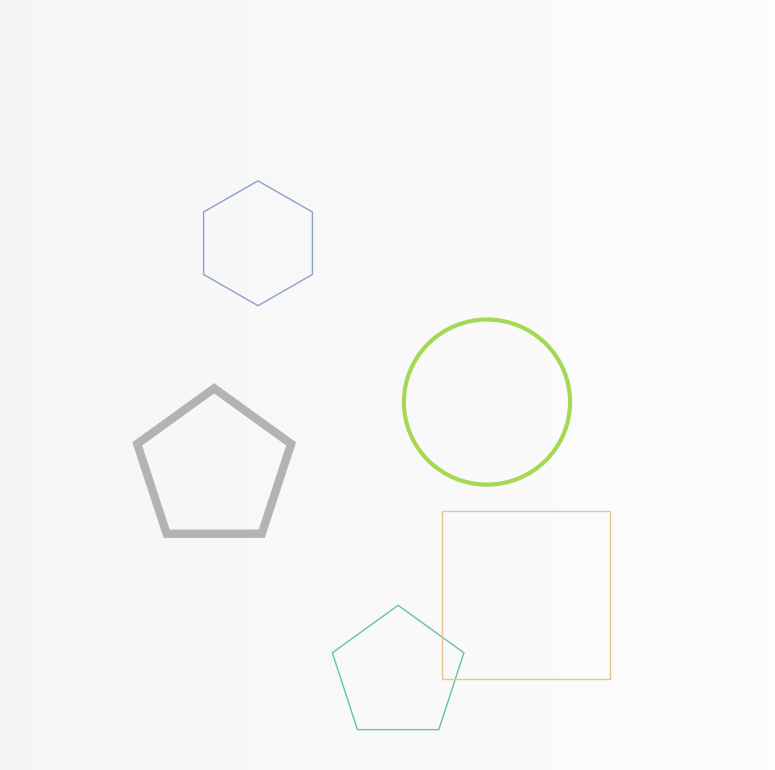[{"shape": "pentagon", "thickness": 0.5, "radius": 0.45, "center": [0.514, 0.125]}, {"shape": "hexagon", "thickness": 0.5, "radius": 0.41, "center": [0.333, 0.684]}, {"shape": "circle", "thickness": 1.5, "radius": 0.54, "center": [0.628, 0.478]}, {"shape": "square", "thickness": 0.5, "radius": 0.54, "center": [0.678, 0.227]}, {"shape": "pentagon", "thickness": 3, "radius": 0.52, "center": [0.276, 0.391]}]